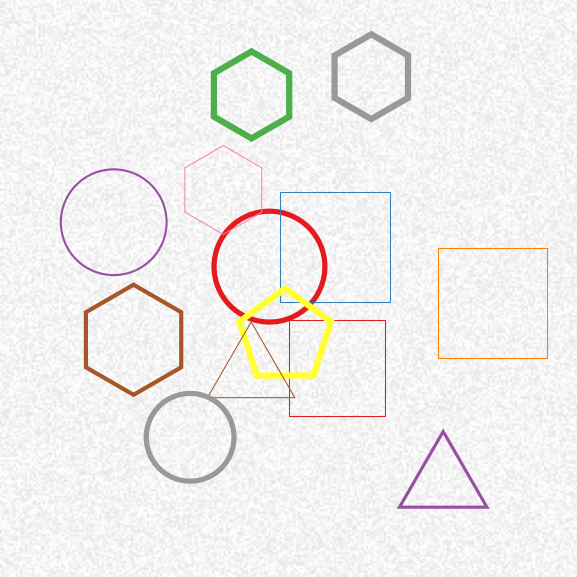[{"shape": "circle", "thickness": 2.5, "radius": 0.48, "center": [0.467, 0.537]}, {"shape": "square", "thickness": 0.5, "radius": 0.41, "center": [0.583, 0.362]}, {"shape": "square", "thickness": 0.5, "radius": 0.48, "center": [0.581, 0.572]}, {"shape": "hexagon", "thickness": 3, "radius": 0.38, "center": [0.436, 0.835]}, {"shape": "triangle", "thickness": 1.5, "radius": 0.44, "center": [0.767, 0.165]}, {"shape": "circle", "thickness": 1, "radius": 0.46, "center": [0.197, 0.614]}, {"shape": "square", "thickness": 0.5, "radius": 0.47, "center": [0.853, 0.474]}, {"shape": "pentagon", "thickness": 3, "radius": 0.42, "center": [0.494, 0.416]}, {"shape": "hexagon", "thickness": 2, "radius": 0.48, "center": [0.231, 0.411]}, {"shape": "triangle", "thickness": 0.5, "radius": 0.44, "center": [0.435, 0.354]}, {"shape": "hexagon", "thickness": 0.5, "radius": 0.38, "center": [0.387, 0.67]}, {"shape": "circle", "thickness": 2.5, "radius": 0.38, "center": [0.329, 0.242]}, {"shape": "hexagon", "thickness": 3, "radius": 0.37, "center": [0.643, 0.866]}]